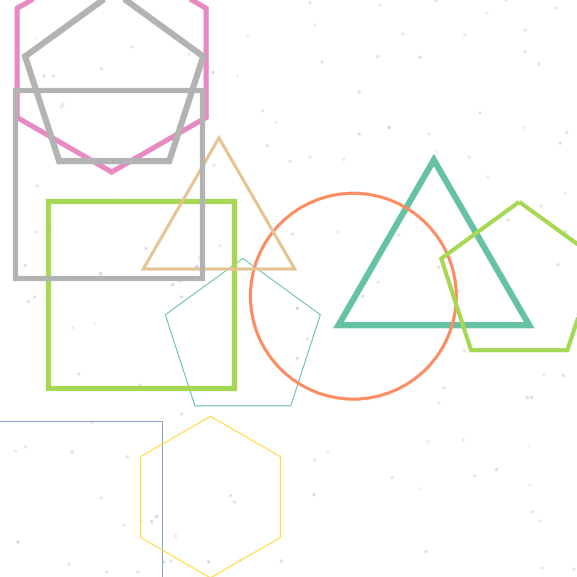[{"shape": "pentagon", "thickness": 0.5, "radius": 0.71, "center": [0.42, 0.411]}, {"shape": "triangle", "thickness": 3, "radius": 0.95, "center": [0.751, 0.531]}, {"shape": "circle", "thickness": 1.5, "radius": 0.89, "center": [0.612, 0.486]}, {"shape": "square", "thickness": 0.5, "radius": 0.82, "center": [0.115, 0.106]}, {"shape": "hexagon", "thickness": 2.5, "radius": 0.94, "center": [0.193, 0.89]}, {"shape": "pentagon", "thickness": 2, "radius": 0.71, "center": [0.899, 0.508]}, {"shape": "square", "thickness": 2.5, "radius": 0.81, "center": [0.244, 0.489]}, {"shape": "hexagon", "thickness": 0.5, "radius": 0.7, "center": [0.364, 0.138]}, {"shape": "triangle", "thickness": 1.5, "radius": 0.76, "center": [0.379, 0.609]}, {"shape": "pentagon", "thickness": 3, "radius": 0.81, "center": [0.198, 0.851]}, {"shape": "square", "thickness": 2.5, "radius": 0.81, "center": [0.188, 0.68]}]